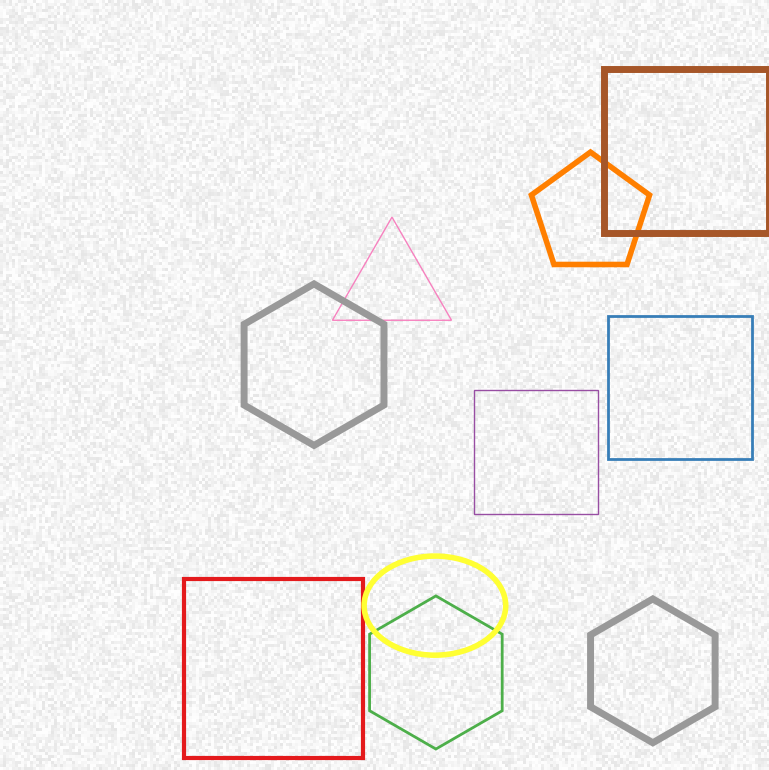[{"shape": "square", "thickness": 1.5, "radius": 0.58, "center": [0.356, 0.132]}, {"shape": "square", "thickness": 1, "radius": 0.47, "center": [0.883, 0.497]}, {"shape": "hexagon", "thickness": 1, "radius": 0.5, "center": [0.566, 0.127]}, {"shape": "square", "thickness": 0.5, "radius": 0.4, "center": [0.696, 0.413]}, {"shape": "pentagon", "thickness": 2, "radius": 0.4, "center": [0.767, 0.722]}, {"shape": "oval", "thickness": 2, "radius": 0.46, "center": [0.565, 0.213]}, {"shape": "square", "thickness": 2.5, "radius": 0.53, "center": [0.892, 0.804]}, {"shape": "triangle", "thickness": 0.5, "radius": 0.45, "center": [0.509, 0.629]}, {"shape": "hexagon", "thickness": 2.5, "radius": 0.47, "center": [0.848, 0.129]}, {"shape": "hexagon", "thickness": 2.5, "radius": 0.52, "center": [0.408, 0.526]}]